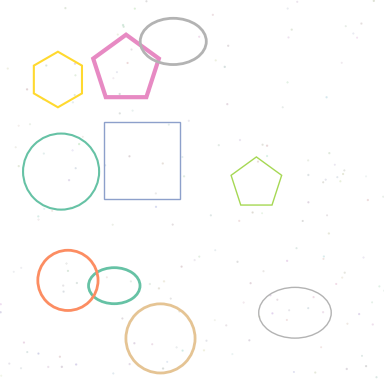[{"shape": "circle", "thickness": 1.5, "radius": 0.49, "center": [0.159, 0.554]}, {"shape": "oval", "thickness": 2, "radius": 0.33, "center": [0.297, 0.258]}, {"shape": "circle", "thickness": 2, "radius": 0.39, "center": [0.176, 0.272]}, {"shape": "square", "thickness": 1, "radius": 0.5, "center": [0.369, 0.584]}, {"shape": "pentagon", "thickness": 3, "radius": 0.45, "center": [0.327, 0.82]}, {"shape": "pentagon", "thickness": 1, "radius": 0.35, "center": [0.666, 0.523]}, {"shape": "hexagon", "thickness": 1.5, "radius": 0.36, "center": [0.15, 0.793]}, {"shape": "circle", "thickness": 2, "radius": 0.45, "center": [0.417, 0.121]}, {"shape": "oval", "thickness": 2, "radius": 0.43, "center": [0.45, 0.892]}, {"shape": "oval", "thickness": 1, "radius": 0.47, "center": [0.766, 0.188]}]